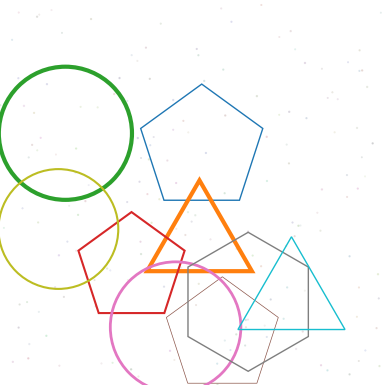[{"shape": "pentagon", "thickness": 1, "radius": 0.83, "center": [0.524, 0.615]}, {"shape": "triangle", "thickness": 3, "radius": 0.79, "center": [0.518, 0.374]}, {"shape": "circle", "thickness": 3, "radius": 0.86, "center": [0.17, 0.654]}, {"shape": "pentagon", "thickness": 1.5, "radius": 0.73, "center": [0.342, 0.304]}, {"shape": "pentagon", "thickness": 0.5, "radius": 0.76, "center": [0.577, 0.128]}, {"shape": "circle", "thickness": 2, "radius": 0.85, "center": [0.456, 0.15]}, {"shape": "hexagon", "thickness": 1, "radius": 0.9, "center": [0.645, 0.216]}, {"shape": "circle", "thickness": 1.5, "radius": 0.78, "center": [0.152, 0.405]}, {"shape": "triangle", "thickness": 1, "radius": 0.8, "center": [0.757, 0.224]}]